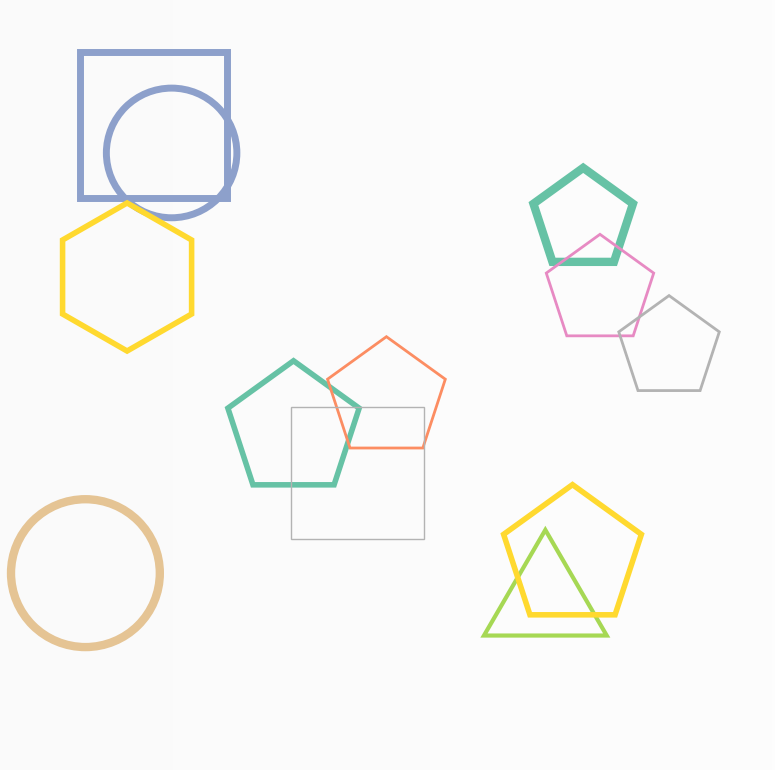[{"shape": "pentagon", "thickness": 2, "radius": 0.45, "center": [0.379, 0.442]}, {"shape": "pentagon", "thickness": 3, "radius": 0.34, "center": [0.753, 0.715]}, {"shape": "pentagon", "thickness": 1, "radius": 0.4, "center": [0.499, 0.483]}, {"shape": "square", "thickness": 2.5, "radius": 0.48, "center": [0.198, 0.838]}, {"shape": "circle", "thickness": 2.5, "radius": 0.42, "center": [0.221, 0.801]}, {"shape": "pentagon", "thickness": 1, "radius": 0.36, "center": [0.774, 0.623]}, {"shape": "triangle", "thickness": 1.5, "radius": 0.46, "center": [0.704, 0.22]}, {"shape": "pentagon", "thickness": 2, "radius": 0.47, "center": [0.739, 0.277]}, {"shape": "hexagon", "thickness": 2, "radius": 0.48, "center": [0.164, 0.64]}, {"shape": "circle", "thickness": 3, "radius": 0.48, "center": [0.11, 0.256]}, {"shape": "pentagon", "thickness": 1, "radius": 0.34, "center": [0.863, 0.548]}, {"shape": "square", "thickness": 0.5, "radius": 0.43, "center": [0.462, 0.386]}]